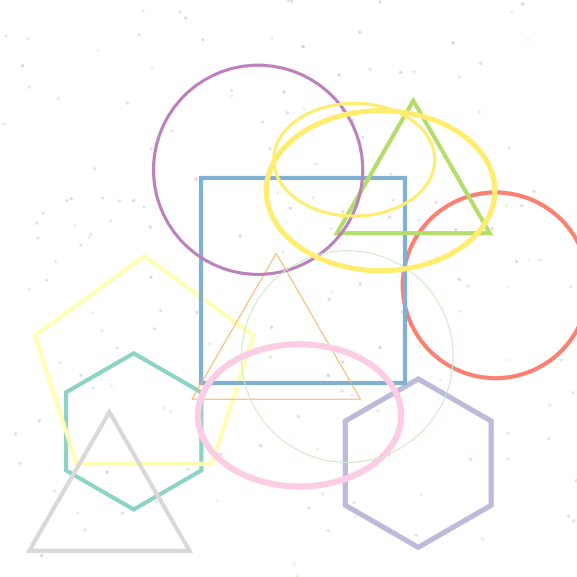[{"shape": "hexagon", "thickness": 2, "radius": 0.68, "center": [0.231, 0.252]}, {"shape": "pentagon", "thickness": 2, "radius": 0.99, "center": [0.25, 0.357]}, {"shape": "hexagon", "thickness": 2.5, "radius": 0.73, "center": [0.724, 0.197]}, {"shape": "circle", "thickness": 2, "radius": 0.8, "center": [0.858, 0.505]}, {"shape": "square", "thickness": 2, "radius": 0.88, "center": [0.525, 0.514]}, {"shape": "triangle", "thickness": 0.5, "radius": 0.84, "center": [0.478, 0.392]}, {"shape": "triangle", "thickness": 2, "radius": 0.76, "center": [0.716, 0.672]}, {"shape": "oval", "thickness": 3, "radius": 0.88, "center": [0.519, 0.28]}, {"shape": "triangle", "thickness": 2, "radius": 0.8, "center": [0.189, 0.125]}, {"shape": "circle", "thickness": 1.5, "radius": 0.91, "center": [0.447, 0.705]}, {"shape": "circle", "thickness": 0.5, "radius": 0.92, "center": [0.601, 0.382]}, {"shape": "oval", "thickness": 2.5, "radius": 0.99, "center": [0.659, 0.669]}, {"shape": "oval", "thickness": 1.5, "radius": 0.7, "center": [0.613, 0.723]}]